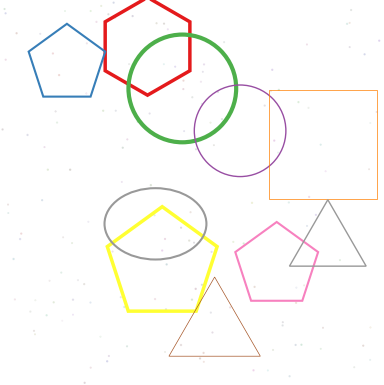[{"shape": "hexagon", "thickness": 2.5, "radius": 0.64, "center": [0.383, 0.88]}, {"shape": "pentagon", "thickness": 1.5, "radius": 0.52, "center": [0.174, 0.834]}, {"shape": "circle", "thickness": 3, "radius": 0.7, "center": [0.474, 0.77]}, {"shape": "circle", "thickness": 1, "radius": 0.59, "center": [0.624, 0.66]}, {"shape": "square", "thickness": 0.5, "radius": 0.7, "center": [0.839, 0.625]}, {"shape": "pentagon", "thickness": 2.5, "radius": 0.75, "center": [0.421, 0.313]}, {"shape": "triangle", "thickness": 0.5, "radius": 0.69, "center": [0.557, 0.143]}, {"shape": "pentagon", "thickness": 1.5, "radius": 0.57, "center": [0.719, 0.31]}, {"shape": "oval", "thickness": 1.5, "radius": 0.66, "center": [0.404, 0.419]}, {"shape": "triangle", "thickness": 1, "radius": 0.57, "center": [0.851, 0.366]}]